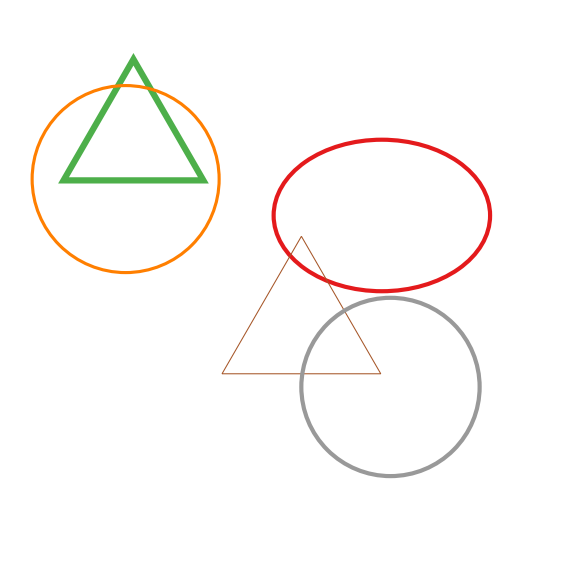[{"shape": "oval", "thickness": 2, "radius": 0.94, "center": [0.661, 0.626]}, {"shape": "triangle", "thickness": 3, "radius": 0.7, "center": [0.231, 0.757]}, {"shape": "circle", "thickness": 1.5, "radius": 0.81, "center": [0.218, 0.689]}, {"shape": "triangle", "thickness": 0.5, "radius": 0.79, "center": [0.522, 0.431]}, {"shape": "circle", "thickness": 2, "radius": 0.77, "center": [0.676, 0.329]}]